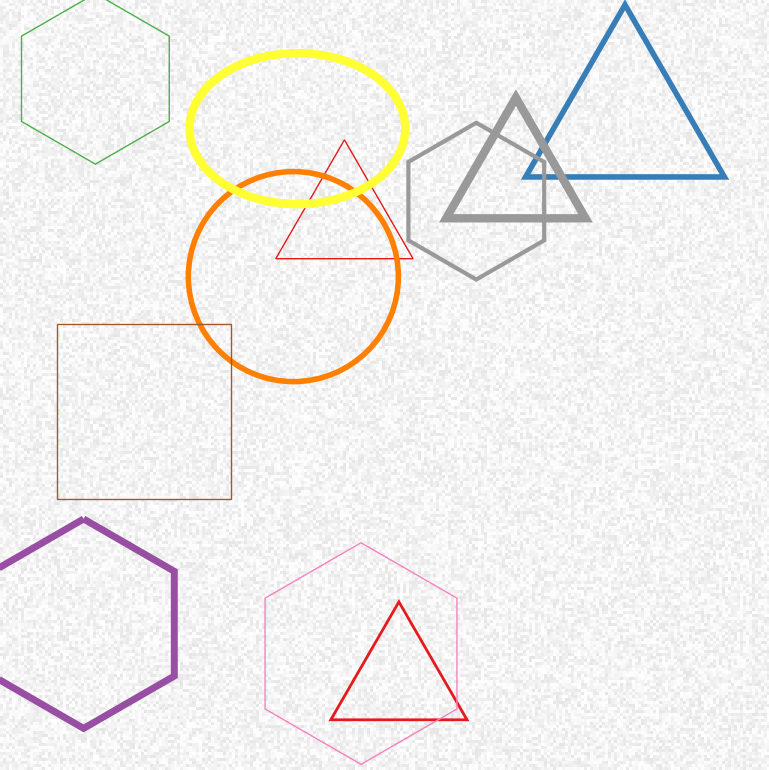[{"shape": "triangle", "thickness": 1, "radius": 0.51, "center": [0.518, 0.116]}, {"shape": "triangle", "thickness": 0.5, "radius": 0.51, "center": [0.447, 0.716]}, {"shape": "triangle", "thickness": 2, "radius": 0.75, "center": [0.812, 0.845]}, {"shape": "hexagon", "thickness": 0.5, "radius": 0.55, "center": [0.124, 0.898]}, {"shape": "hexagon", "thickness": 2.5, "radius": 0.68, "center": [0.109, 0.19]}, {"shape": "circle", "thickness": 2, "radius": 0.68, "center": [0.381, 0.641]}, {"shape": "oval", "thickness": 3, "radius": 0.7, "center": [0.386, 0.833]}, {"shape": "square", "thickness": 0.5, "radius": 0.57, "center": [0.187, 0.466]}, {"shape": "hexagon", "thickness": 0.5, "radius": 0.72, "center": [0.469, 0.151]}, {"shape": "triangle", "thickness": 3, "radius": 0.52, "center": [0.67, 0.769]}, {"shape": "hexagon", "thickness": 1.5, "radius": 0.51, "center": [0.619, 0.739]}]